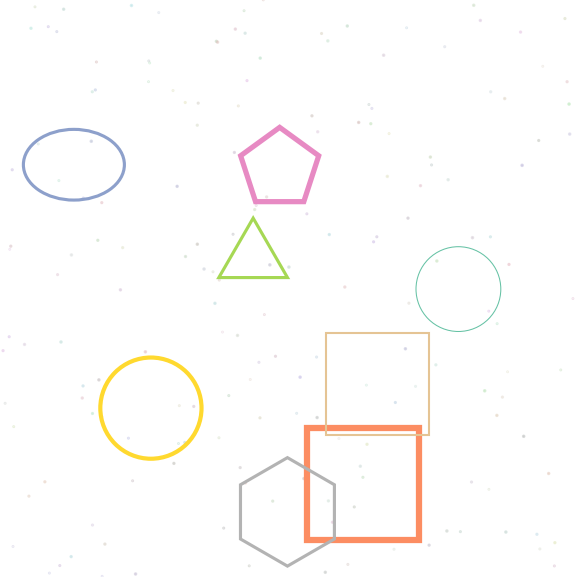[{"shape": "circle", "thickness": 0.5, "radius": 0.37, "center": [0.794, 0.499]}, {"shape": "square", "thickness": 3, "radius": 0.49, "center": [0.629, 0.162]}, {"shape": "oval", "thickness": 1.5, "radius": 0.44, "center": [0.128, 0.714]}, {"shape": "pentagon", "thickness": 2.5, "radius": 0.36, "center": [0.484, 0.707]}, {"shape": "triangle", "thickness": 1.5, "radius": 0.34, "center": [0.438, 0.553]}, {"shape": "circle", "thickness": 2, "radius": 0.44, "center": [0.261, 0.292]}, {"shape": "square", "thickness": 1, "radius": 0.44, "center": [0.654, 0.334]}, {"shape": "hexagon", "thickness": 1.5, "radius": 0.47, "center": [0.498, 0.113]}]